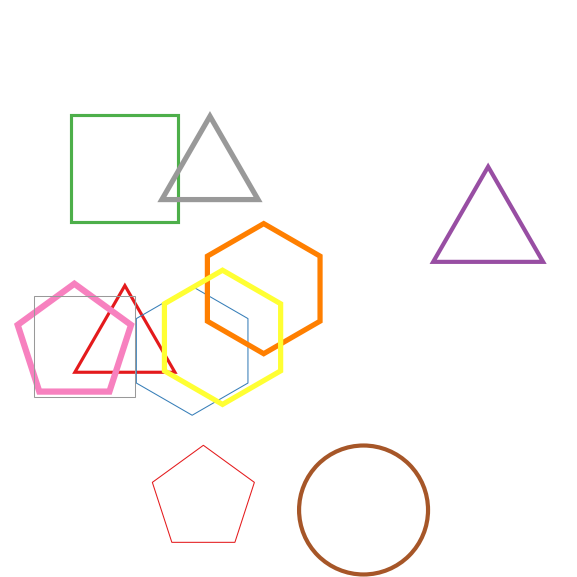[{"shape": "pentagon", "thickness": 0.5, "radius": 0.46, "center": [0.352, 0.135]}, {"shape": "triangle", "thickness": 1.5, "radius": 0.5, "center": [0.216, 0.405]}, {"shape": "hexagon", "thickness": 0.5, "radius": 0.56, "center": [0.333, 0.392]}, {"shape": "square", "thickness": 1.5, "radius": 0.46, "center": [0.215, 0.707]}, {"shape": "triangle", "thickness": 2, "radius": 0.55, "center": [0.845, 0.601]}, {"shape": "hexagon", "thickness": 2.5, "radius": 0.56, "center": [0.457, 0.499]}, {"shape": "hexagon", "thickness": 2.5, "radius": 0.58, "center": [0.385, 0.415]}, {"shape": "circle", "thickness": 2, "radius": 0.56, "center": [0.63, 0.116]}, {"shape": "pentagon", "thickness": 3, "radius": 0.52, "center": [0.129, 0.405]}, {"shape": "square", "thickness": 0.5, "radius": 0.44, "center": [0.146, 0.399]}, {"shape": "triangle", "thickness": 2.5, "radius": 0.48, "center": [0.364, 0.702]}]